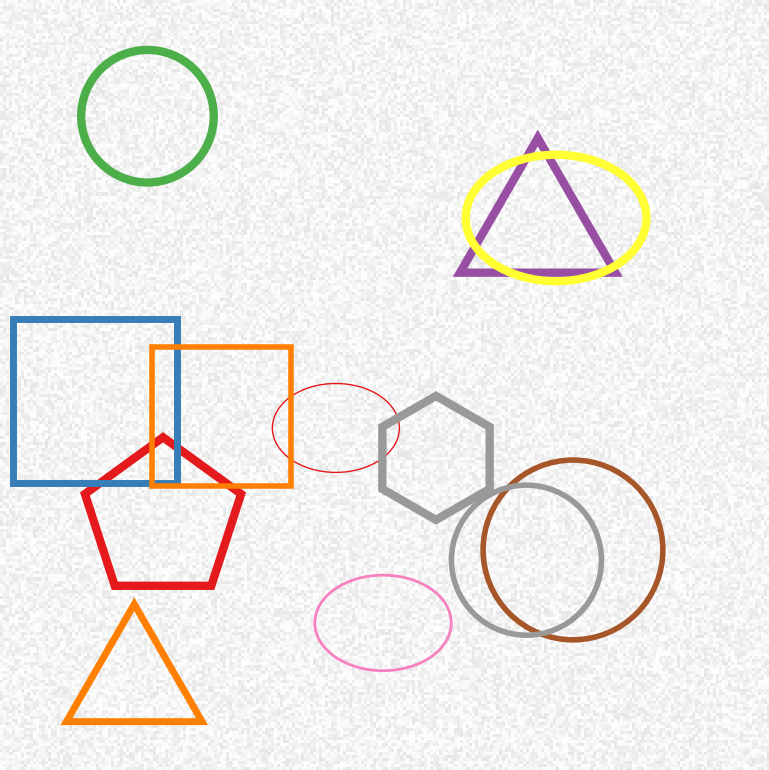[{"shape": "pentagon", "thickness": 3, "radius": 0.53, "center": [0.212, 0.325]}, {"shape": "oval", "thickness": 0.5, "radius": 0.41, "center": [0.436, 0.444]}, {"shape": "square", "thickness": 2.5, "radius": 0.53, "center": [0.123, 0.479]}, {"shape": "circle", "thickness": 3, "radius": 0.43, "center": [0.192, 0.849]}, {"shape": "triangle", "thickness": 3, "radius": 0.58, "center": [0.698, 0.704]}, {"shape": "square", "thickness": 2, "radius": 0.45, "center": [0.288, 0.459]}, {"shape": "triangle", "thickness": 2.5, "radius": 0.51, "center": [0.174, 0.114]}, {"shape": "oval", "thickness": 3, "radius": 0.59, "center": [0.722, 0.717]}, {"shape": "circle", "thickness": 2, "radius": 0.58, "center": [0.744, 0.286]}, {"shape": "oval", "thickness": 1, "radius": 0.44, "center": [0.497, 0.191]}, {"shape": "circle", "thickness": 2, "radius": 0.49, "center": [0.684, 0.272]}, {"shape": "hexagon", "thickness": 3, "radius": 0.4, "center": [0.566, 0.405]}]